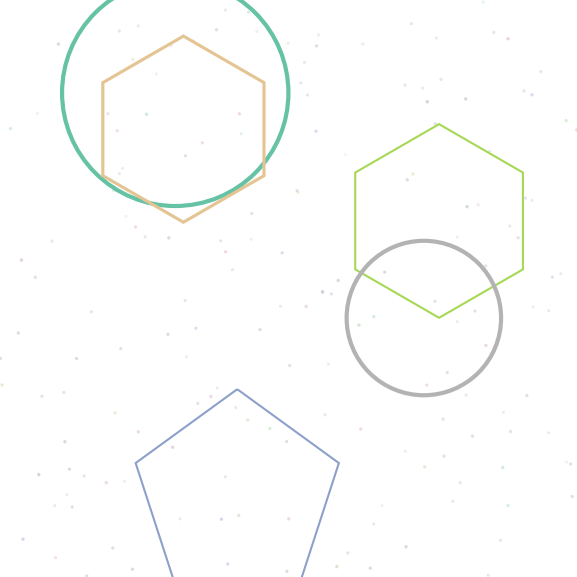[{"shape": "circle", "thickness": 2, "radius": 0.98, "center": [0.303, 0.838]}, {"shape": "pentagon", "thickness": 1, "radius": 0.93, "center": [0.411, 0.14]}, {"shape": "hexagon", "thickness": 1, "radius": 0.84, "center": [0.76, 0.617]}, {"shape": "hexagon", "thickness": 1.5, "radius": 0.81, "center": [0.318, 0.775]}, {"shape": "circle", "thickness": 2, "radius": 0.67, "center": [0.734, 0.448]}]